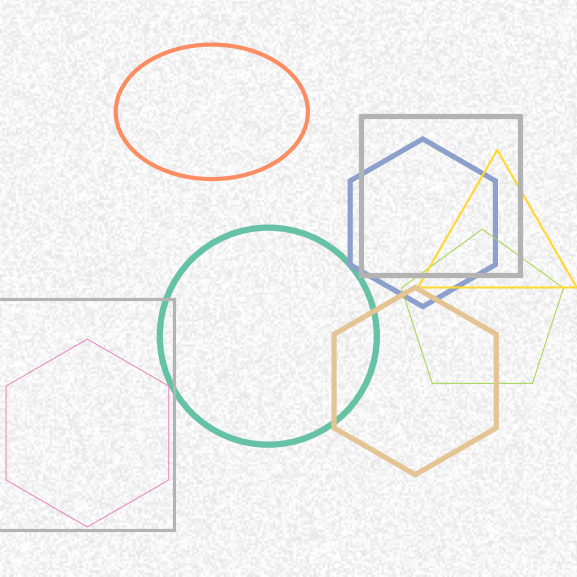[{"shape": "circle", "thickness": 3, "radius": 0.94, "center": [0.465, 0.417]}, {"shape": "oval", "thickness": 2, "radius": 0.83, "center": [0.367, 0.805]}, {"shape": "hexagon", "thickness": 2.5, "radius": 0.73, "center": [0.732, 0.613]}, {"shape": "hexagon", "thickness": 0.5, "radius": 0.81, "center": [0.151, 0.249]}, {"shape": "pentagon", "thickness": 0.5, "radius": 0.74, "center": [0.835, 0.455]}, {"shape": "triangle", "thickness": 1, "radius": 0.79, "center": [0.861, 0.581]}, {"shape": "hexagon", "thickness": 2.5, "radius": 0.81, "center": [0.719, 0.339]}, {"shape": "square", "thickness": 2.5, "radius": 0.69, "center": [0.763, 0.661]}, {"shape": "square", "thickness": 1.5, "radius": 1.0, "center": [0.102, 0.281]}]